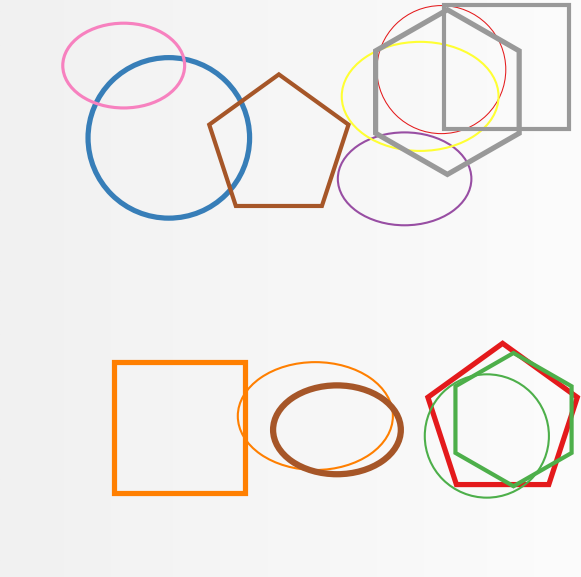[{"shape": "circle", "thickness": 0.5, "radius": 0.55, "center": [0.759, 0.879]}, {"shape": "pentagon", "thickness": 2.5, "radius": 0.68, "center": [0.865, 0.269]}, {"shape": "circle", "thickness": 2.5, "radius": 0.69, "center": [0.29, 0.76]}, {"shape": "circle", "thickness": 1, "radius": 0.53, "center": [0.838, 0.244]}, {"shape": "hexagon", "thickness": 2, "radius": 0.58, "center": [0.883, 0.273]}, {"shape": "oval", "thickness": 1, "radius": 0.57, "center": [0.696, 0.689]}, {"shape": "oval", "thickness": 1, "radius": 0.67, "center": [0.543, 0.279]}, {"shape": "square", "thickness": 2.5, "radius": 0.57, "center": [0.309, 0.259]}, {"shape": "oval", "thickness": 1, "radius": 0.67, "center": [0.723, 0.832]}, {"shape": "pentagon", "thickness": 2, "radius": 0.63, "center": [0.48, 0.744]}, {"shape": "oval", "thickness": 3, "radius": 0.55, "center": [0.58, 0.255]}, {"shape": "oval", "thickness": 1.5, "radius": 0.52, "center": [0.213, 0.886]}, {"shape": "hexagon", "thickness": 2.5, "radius": 0.71, "center": [0.77, 0.84]}, {"shape": "square", "thickness": 2, "radius": 0.54, "center": [0.872, 0.883]}]